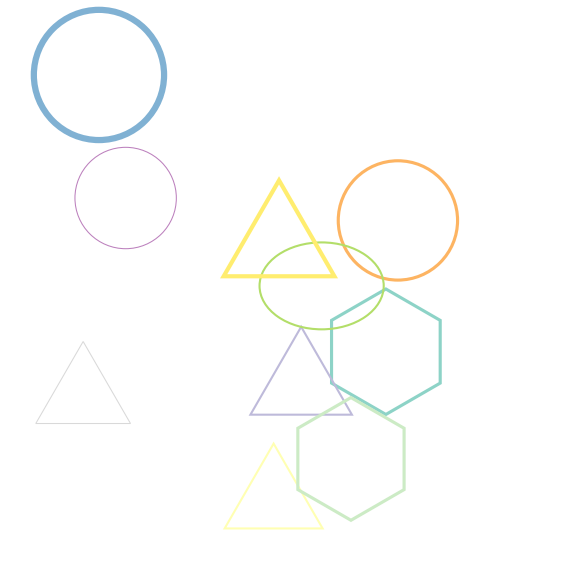[{"shape": "hexagon", "thickness": 1.5, "radius": 0.54, "center": [0.668, 0.39]}, {"shape": "triangle", "thickness": 1, "radius": 0.49, "center": [0.474, 0.133]}, {"shape": "triangle", "thickness": 1, "radius": 0.51, "center": [0.522, 0.332]}, {"shape": "circle", "thickness": 3, "radius": 0.56, "center": [0.171, 0.869]}, {"shape": "circle", "thickness": 1.5, "radius": 0.52, "center": [0.689, 0.617]}, {"shape": "oval", "thickness": 1, "radius": 0.54, "center": [0.557, 0.504]}, {"shape": "triangle", "thickness": 0.5, "radius": 0.47, "center": [0.144, 0.313]}, {"shape": "circle", "thickness": 0.5, "radius": 0.44, "center": [0.218, 0.656]}, {"shape": "hexagon", "thickness": 1.5, "radius": 0.53, "center": [0.608, 0.204]}, {"shape": "triangle", "thickness": 2, "radius": 0.55, "center": [0.483, 0.576]}]